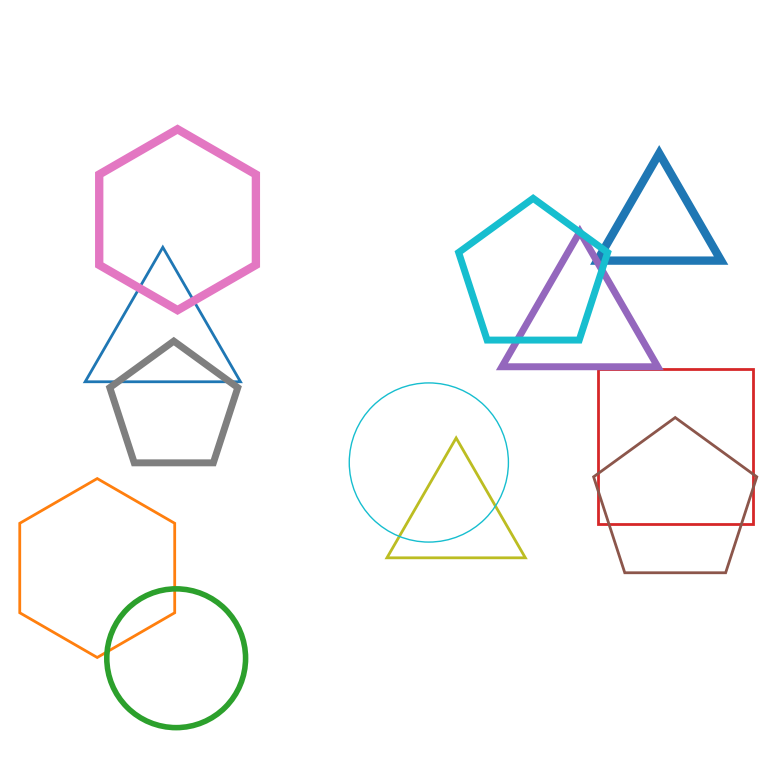[{"shape": "triangle", "thickness": 1, "radius": 0.58, "center": [0.211, 0.562]}, {"shape": "triangle", "thickness": 3, "radius": 0.46, "center": [0.856, 0.708]}, {"shape": "hexagon", "thickness": 1, "radius": 0.58, "center": [0.126, 0.262]}, {"shape": "circle", "thickness": 2, "radius": 0.45, "center": [0.229, 0.145]}, {"shape": "square", "thickness": 1, "radius": 0.5, "center": [0.877, 0.42]}, {"shape": "triangle", "thickness": 2.5, "radius": 0.58, "center": [0.753, 0.582]}, {"shape": "pentagon", "thickness": 1, "radius": 0.56, "center": [0.877, 0.346]}, {"shape": "hexagon", "thickness": 3, "radius": 0.59, "center": [0.231, 0.715]}, {"shape": "pentagon", "thickness": 2.5, "radius": 0.44, "center": [0.226, 0.47]}, {"shape": "triangle", "thickness": 1, "radius": 0.52, "center": [0.592, 0.327]}, {"shape": "pentagon", "thickness": 2.5, "radius": 0.51, "center": [0.692, 0.641]}, {"shape": "circle", "thickness": 0.5, "radius": 0.52, "center": [0.557, 0.399]}]